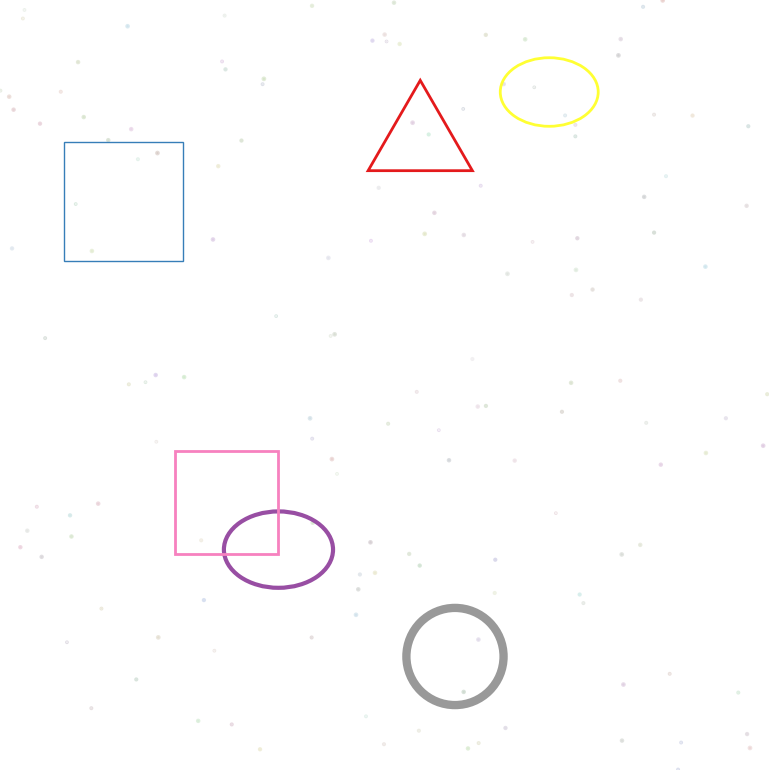[{"shape": "triangle", "thickness": 1, "radius": 0.39, "center": [0.546, 0.817]}, {"shape": "square", "thickness": 0.5, "radius": 0.39, "center": [0.161, 0.739]}, {"shape": "oval", "thickness": 1.5, "radius": 0.35, "center": [0.362, 0.286]}, {"shape": "oval", "thickness": 1, "radius": 0.32, "center": [0.713, 0.881]}, {"shape": "square", "thickness": 1, "radius": 0.34, "center": [0.294, 0.347]}, {"shape": "circle", "thickness": 3, "radius": 0.32, "center": [0.591, 0.147]}]